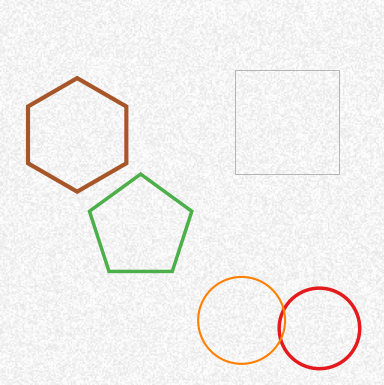[{"shape": "circle", "thickness": 2.5, "radius": 0.52, "center": [0.83, 0.147]}, {"shape": "pentagon", "thickness": 2.5, "radius": 0.7, "center": [0.365, 0.408]}, {"shape": "circle", "thickness": 1.5, "radius": 0.56, "center": [0.628, 0.168]}, {"shape": "hexagon", "thickness": 3, "radius": 0.74, "center": [0.2, 0.65]}, {"shape": "square", "thickness": 0.5, "radius": 0.67, "center": [0.745, 0.683]}]